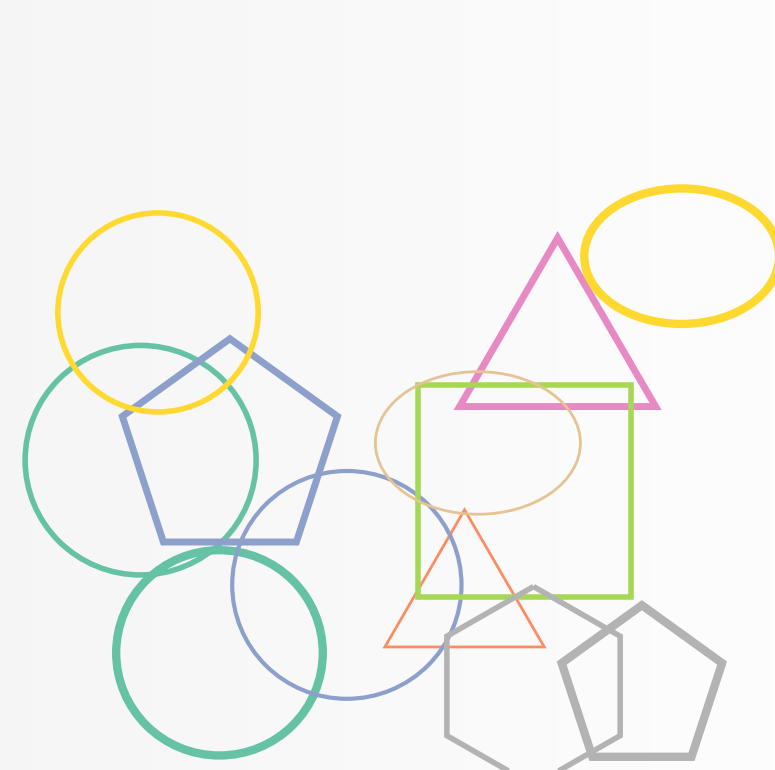[{"shape": "circle", "thickness": 3, "radius": 0.67, "center": [0.283, 0.152]}, {"shape": "circle", "thickness": 2, "radius": 0.75, "center": [0.181, 0.402]}, {"shape": "triangle", "thickness": 1, "radius": 0.59, "center": [0.599, 0.219]}, {"shape": "circle", "thickness": 1.5, "radius": 0.74, "center": [0.448, 0.24]}, {"shape": "pentagon", "thickness": 2.5, "radius": 0.73, "center": [0.297, 0.414]}, {"shape": "triangle", "thickness": 2.5, "radius": 0.73, "center": [0.72, 0.545]}, {"shape": "square", "thickness": 2, "radius": 0.69, "center": [0.677, 0.363]}, {"shape": "oval", "thickness": 3, "radius": 0.63, "center": [0.88, 0.667]}, {"shape": "circle", "thickness": 2, "radius": 0.65, "center": [0.204, 0.594]}, {"shape": "oval", "thickness": 1, "radius": 0.66, "center": [0.617, 0.425]}, {"shape": "pentagon", "thickness": 3, "radius": 0.54, "center": [0.828, 0.105]}, {"shape": "hexagon", "thickness": 2, "radius": 0.65, "center": [0.688, 0.109]}]